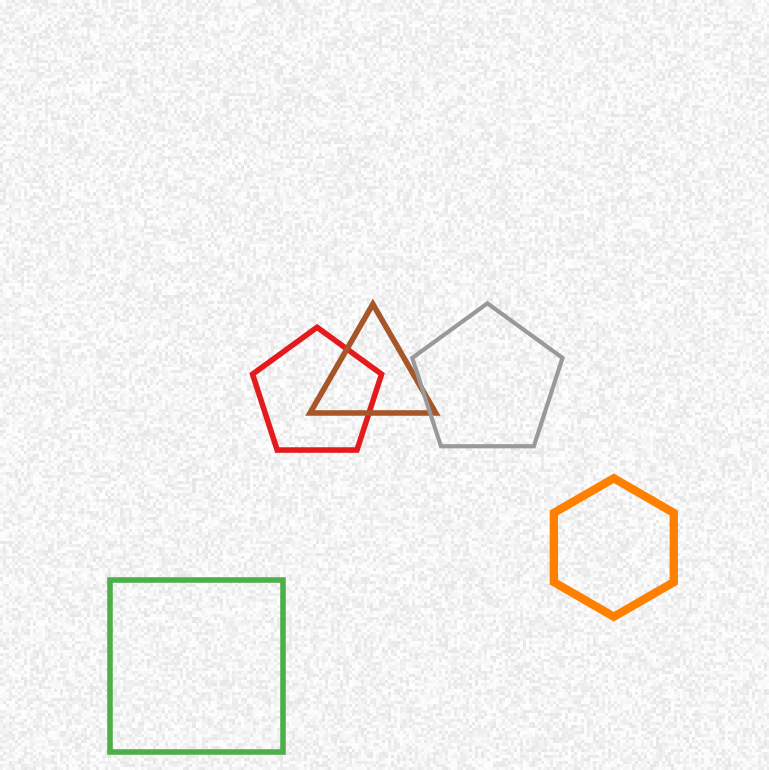[{"shape": "pentagon", "thickness": 2, "radius": 0.44, "center": [0.412, 0.487]}, {"shape": "square", "thickness": 2, "radius": 0.56, "center": [0.255, 0.135]}, {"shape": "hexagon", "thickness": 3, "radius": 0.45, "center": [0.797, 0.289]}, {"shape": "triangle", "thickness": 2, "radius": 0.47, "center": [0.484, 0.511]}, {"shape": "pentagon", "thickness": 1.5, "radius": 0.51, "center": [0.633, 0.503]}]